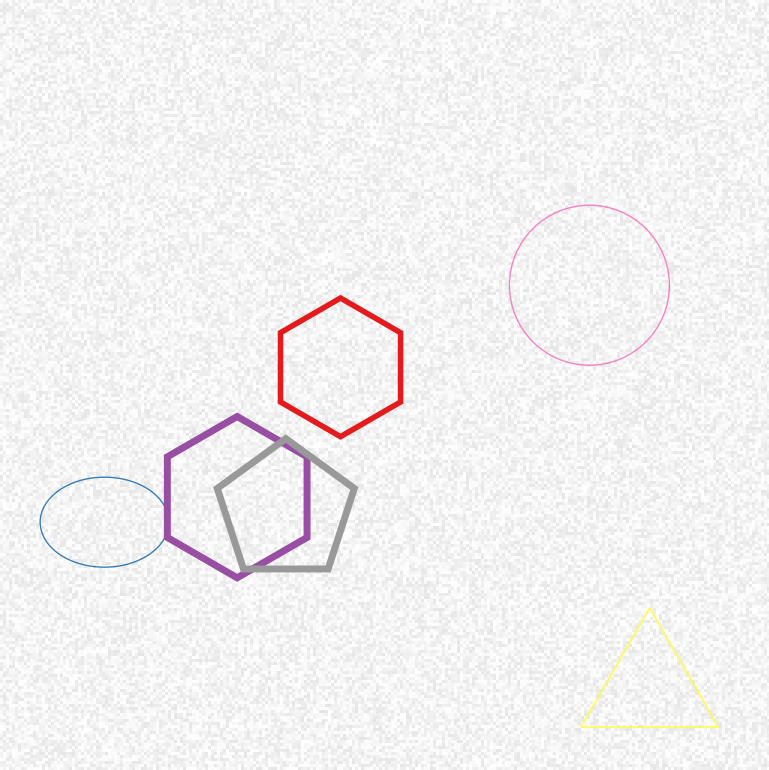[{"shape": "hexagon", "thickness": 2, "radius": 0.45, "center": [0.442, 0.523]}, {"shape": "oval", "thickness": 0.5, "radius": 0.42, "center": [0.136, 0.322]}, {"shape": "hexagon", "thickness": 2.5, "radius": 0.52, "center": [0.308, 0.354]}, {"shape": "triangle", "thickness": 0.5, "radius": 0.52, "center": [0.844, 0.107]}, {"shape": "circle", "thickness": 0.5, "radius": 0.52, "center": [0.765, 0.63]}, {"shape": "pentagon", "thickness": 2.5, "radius": 0.47, "center": [0.371, 0.337]}]